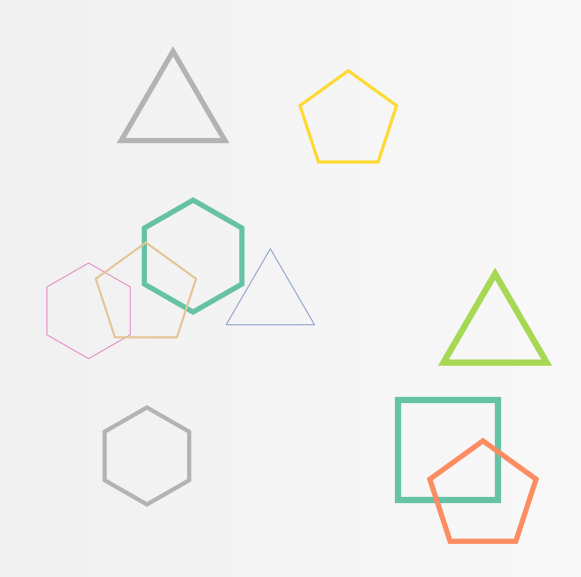[{"shape": "square", "thickness": 3, "radius": 0.43, "center": [0.771, 0.22]}, {"shape": "hexagon", "thickness": 2.5, "radius": 0.48, "center": [0.332, 0.556]}, {"shape": "pentagon", "thickness": 2.5, "radius": 0.48, "center": [0.831, 0.14]}, {"shape": "triangle", "thickness": 0.5, "radius": 0.44, "center": [0.465, 0.481]}, {"shape": "hexagon", "thickness": 0.5, "radius": 0.41, "center": [0.152, 0.461]}, {"shape": "triangle", "thickness": 3, "radius": 0.51, "center": [0.852, 0.423]}, {"shape": "pentagon", "thickness": 1.5, "radius": 0.44, "center": [0.599, 0.789]}, {"shape": "pentagon", "thickness": 1, "radius": 0.45, "center": [0.251, 0.488]}, {"shape": "triangle", "thickness": 2.5, "radius": 0.52, "center": [0.298, 0.807]}, {"shape": "hexagon", "thickness": 2, "radius": 0.42, "center": [0.253, 0.21]}]